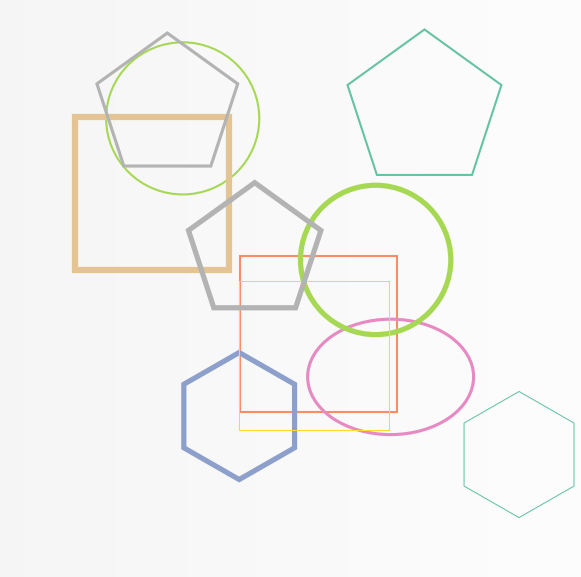[{"shape": "pentagon", "thickness": 1, "radius": 0.7, "center": [0.73, 0.809]}, {"shape": "hexagon", "thickness": 0.5, "radius": 0.55, "center": [0.893, 0.212]}, {"shape": "square", "thickness": 1, "radius": 0.68, "center": [0.548, 0.421]}, {"shape": "hexagon", "thickness": 2.5, "radius": 0.55, "center": [0.412, 0.279]}, {"shape": "oval", "thickness": 1.5, "radius": 0.71, "center": [0.672, 0.347]}, {"shape": "circle", "thickness": 1, "radius": 0.66, "center": [0.314, 0.794]}, {"shape": "circle", "thickness": 2.5, "radius": 0.65, "center": [0.646, 0.549]}, {"shape": "square", "thickness": 0.5, "radius": 0.65, "center": [0.54, 0.383]}, {"shape": "square", "thickness": 3, "radius": 0.66, "center": [0.262, 0.664]}, {"shape": "pentagon", "thickness": 1.5, "radius": 0.64, "center": [0.288, 0.815]}, {"shape": "pentagon", "thickness": 2.5, "radius": 0.6, "center": [0.438, 0.563]}]